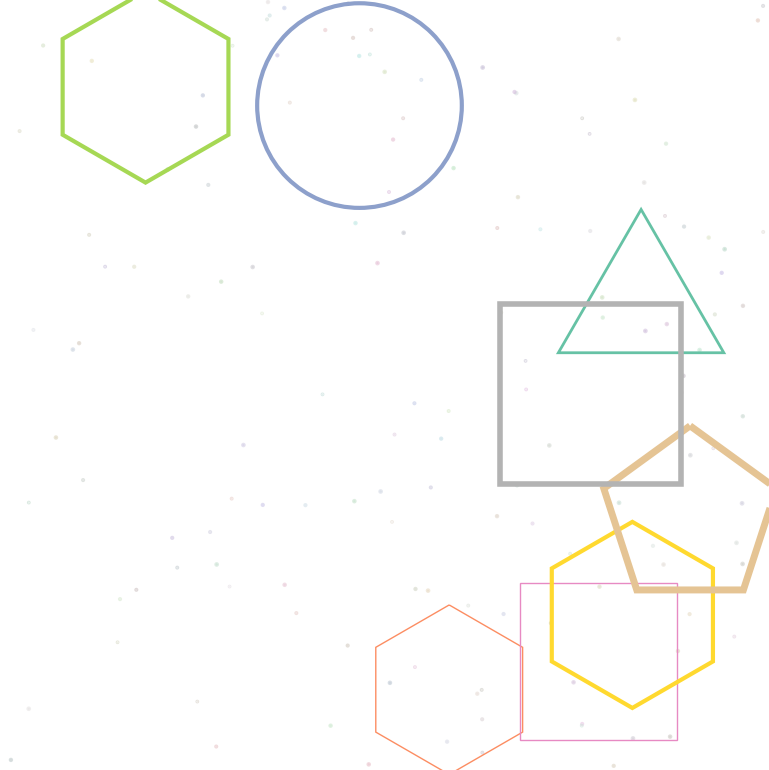[{"shape": "triangle", "thickness": 1, "radius": 0.62, "center": [0.833, 0.604]}, {"shape": "hexagon", "thickness": 0.5, "radius": 0.55, "center": [0.583, 0.104]}, {"shape": "circle", "thickness": 1.5, "radius": 0.66, "center": [0.467, 0.863]}, {"shape": "square", "thickness": 0.5, "radius": 0.51, "center": [0.777, 0.141]}, {"shape": "hexagon", "thickness": 1.5, "radius": 0.62, "center": [0.189, 0.887]}, {"shape": "hexagon", "thickness": 1.5, "radius": 0.6, "center": [0.821, 0.201]}, {"shape": "pentagon", "thickness": 2.5, "radius": 0.59, "center": [0.896, 0.329]}, {"shape": "square", "thickness": 2, "radius": 0.59, "center": [0.767, 0.488]}]